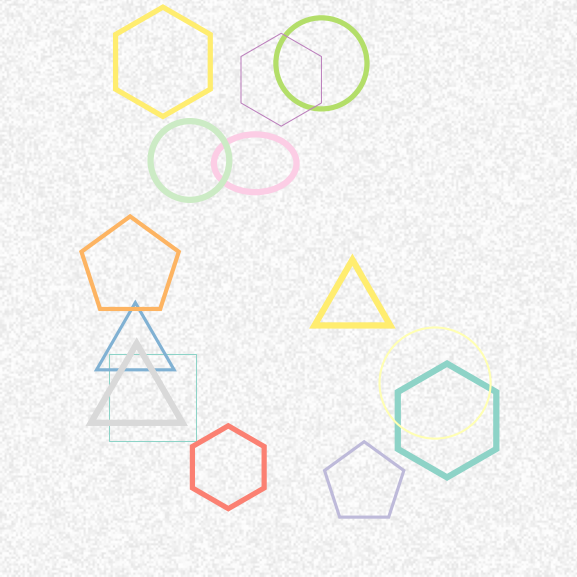[{"shape": "square", "thickness": 0.5, "radius": 0.38, "center": [0.264, 0.311]}, {"shape": "hexagon", "thickness": 3, "radius": 0.49, "center": [0.774, 0.271]}, {"shape": "circle", "thickness": 1, "radius": 0.48, "center": [0.753, 0.336]}, {"shape": "pentagon", "thickness": 1.5, "radius": 0.36, "center": [0.631, 0.162]}, {"shape": "hexagon", "thickness": 2.5, "radius": 0.36, "center": [0.395, 0.19]}, {"shape": "triangle", "thickness": 1.5, "radius": 0.39, "center": [0.234, 0.398]}, {"shape": "pentagon", "thickness": 2, "radius": 0.44, "center": [0.225, 0.536]}, {"shape": "circle", "thickness": 2.5, "radius": 0.39, "center": [0.557, 0.889]}, {"shape": "oval", "thickness": 3, "radius": 0.36, "center": [0.442, 0.716]}, {"shape": "triangle", "thickness": 3, "radius": 0.46, "center": [0.237, 0.313]}, {"shape": "hexagon", "thickness": 0.5, "radius": 0.4, "center": [0.487, 0.861]}, {"shape": "circle", "thickness": 3, "radius": 0.34, "center": [0.329, 0.721]}, {"shape": "hexagon", "thickness": 2.5, "radius": 0.47, "center": [0.282, 0.892]}, {"shape": "triangle", "thickness": 3, "radius": 0.38, "center": [0.61, 0.474]}]